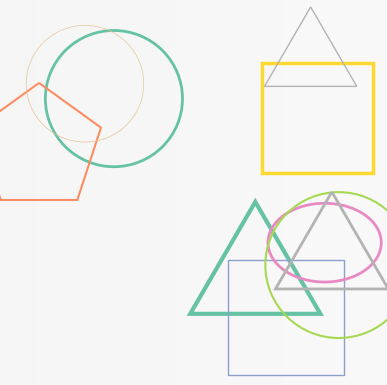[{"shape": "circle", "thickness": 2, "radius": 0.88, "center": [0.294, 0.744]}, {"shape": "triangle", "thickness": 3, "radius": 0.97, "center": [0.659, 0.282]}, {"shape": "pentagon", "thickness": 1.5, "radius": 0.84, "center": [0.101, 0.617]}, {"shape": "square", "thickness": 1, "radius": 0.75, "center": [0.739, 0.177]}, {"shape": "oval", "thickness": 2, "radius": 0.73, "center": [0.838, 0.37]}, {"shape": "circle", "thickness": 1.5, "radius": 0.95, "center": [0.874, 0.312]}, {"shape": "square", "thickness": 2.5, "radius": 0.72, "center": [0.82, 0.694]}, {"shape": "circle", "thickness": 0.5, "radius": 0.76, "center": [0.219, 0.783]}, {"shape": "triangle", "thickness": 1, "radius": 0.69, "center": [0.802, 0.844]}, {"shape": "triangle", "thickness": 2, "radius": 0.84, "center": [0.856, 0.333]}]